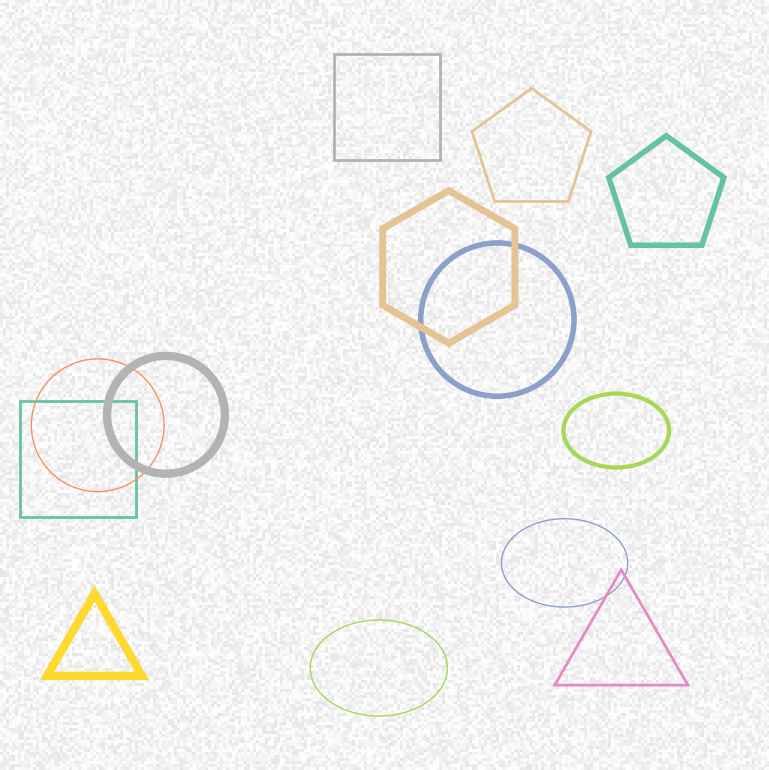[{"shape": "pentagon", "thickness": 2, "radius": 0.39, "center": [0.865, 0.745]}, {"shape": "square", "thickness": 1, "radius": 0.38, "center": [0.101, 0.404]}, {"shape": "circle", "thickness": 0.5, "radius": 0.43, "center": [0.127, 0.448]}, {"shape": "circle", "thickness": 2, "radius": 0.5, "center": [0.646, 0.585]}, {"shape": "oval", "thickness": 0.5, "radius": 0.41, "center": [0.733, 0.269]}, {"shape": "triangle", "thickness": 1, "radius": 0.5, "center": [0.807, 0.16]}, {"shape": "oval", "thickness": 0.5, "radius": 0.45, "center": [0.492, 0.132]}, {"shape": "oval", "thickness": 1.5, "radius": 0.34, "center": [0.8, 0.441]}, {"shape": "triangle", "thickness": 3, "radius": 0.36, "center": [0.123, 0.158]}, {"shape": "hexagon", "thickness": 2.5, "radius": 0.5, "center": [0.583, 0.653]}, {"shape": "pentagon", "thickness": 1, "radius": 0.41, "center": [0.69, 0.804]}, {"shape": "circle", "thickness": 3, "radius": 0.38, "center": [0.216, 0.461]}, {"shape": "square", "thickness": 1, "radius": 0.34, "center": [0.503, 0.861]}]